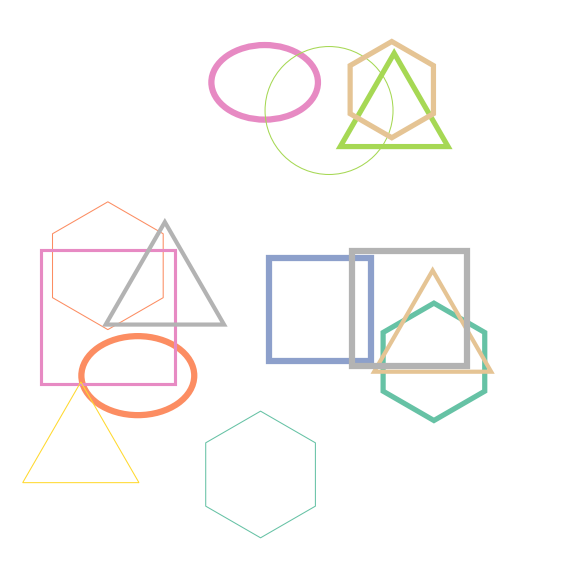[{"shape": "hexagon", "thickness": 0.5, "radius": 0.55, "center": [0.451, 0.178]}, {"shape": "hexagon", "thickness": 2.5, "radius": 0.51, "center": [0.751, 0.373]}, {"shape": "hexagon", "thickness": 0.5, "radius": 0.55, "center": [0.187, 0.539]}, {"shape": "oval", "thickness": 3, "radius": 0.49, "center": [0.239, 0.349]}, {"shape": "square", "thickness": 3, "radius": 0.44, "center": [0.554, 0.463]}, {"shape": "square", "thickness": 1.5, "radius": 0.58, "center": [0.187, 0.45]}, {"shape": "oval", "thickness": 3, "radius": 0.46, "center": [0.458, 0.857]}, {"shape": "circle", "thickness": 0.5, "radius": 0.55, "center": [0.57, 0.808]}, {"shape": "triangle", "thickness": 2.5, "radius": 0.54, "center": [0.683, 0.799]}, {"shape": "triangle", "thickness": 0.5, "radius": 0.58, "center": [0.14, 0.221]}, {"shape": "triangle", "thickness": 2, "radius": 0.58, "center": [0.749, 0.414]}, {"shape": "hexagon", "thickness": 2.5, "radius": 0.42, "center": [0.678, 0.844]}, {"shape": "triangle", "thickness": 2, "radius": 0.59, "center": [0.285, 0.496]}, {"shape": "square", "thickness": 3, "radius": 0.5, "center": [0.709, 0.465]}]